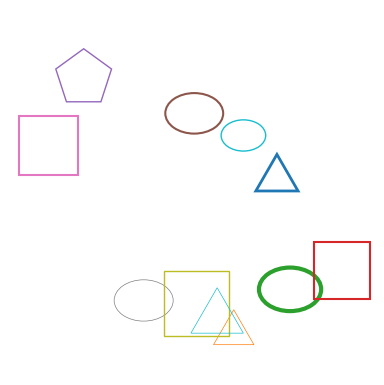[{"shape": "triangle", "thickness": 2, "radius": 0.32, "center": [0.719, 0.536]}, {"shape": "triangle", "thickness": 0.5, "radius": 0.3, "center": [0.607, 0.135]}, {"shape": "oval", "thickness": 3, "radius": 0.4, "center": [0.753, 0.248]}, {"shape": "square", "thickness": 1.5, "radius": 0.37, "center": [0.888, 0.297]}, {"shape": "pentagon", "thickness": 1, "radius": 0.38, "center": [0.217, 0.797]}, {"shape": "oval", "thickness": 1.5, "radius": 0.38, "center": [0.505, 0.706]}, {"shape": "square", "thickness": 1.5, "radius": 0.38, "center": [0.125, 0.622]}, {"shape": "oval", "thickness": 0.5, "radius": 0.38, "center": [0.373, 0.22]}, {"shape": "square", "thickness": 1, "radius": 0.42, "center": [0.51, 0.211]}, {"shape": "oval", "thickness": 1, "radius": 0.29, "center": [0.632, 0.648]}, {"shape": "triangle", "thickness": 0.5, "radius": 0.39, "center": [0.564, 0.174]}]